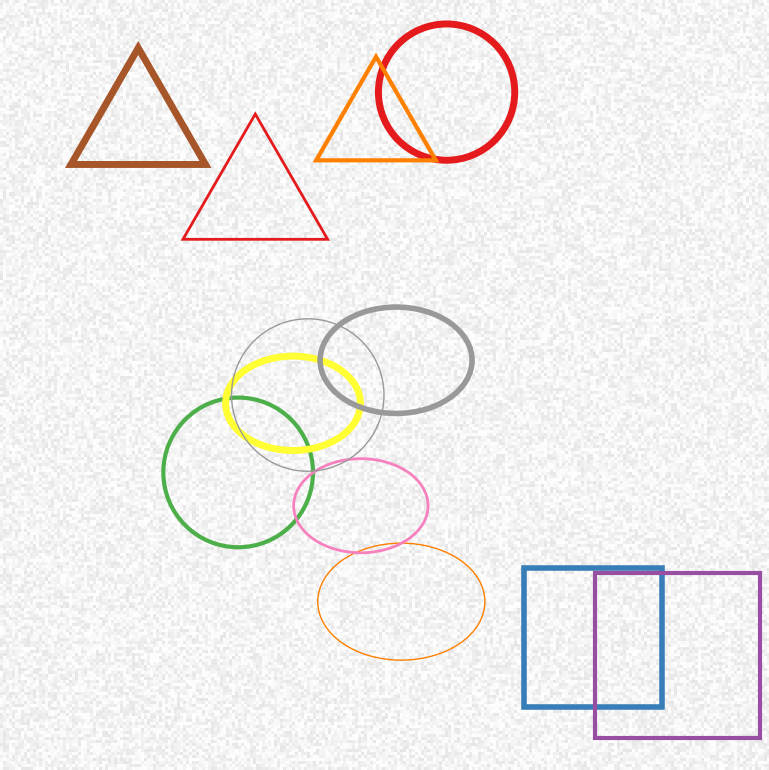[{"shape": "circle", "thickness": 2.5, "radius": 0.44, "center": [0.58, 0.88]}, {"shape": "triangle", "thickness": 1, "radius": 0.54, "center": [0.332, 0.743]}, {"shape": "square", "thickness": 2, "radius": 0.45, "center": [0.77, 0.172]}, {"shape": "circle", "thickness": 1.5, "radius": 0.49, "center": [0.309, 0.386]}, {"shape": "square", "thickness": 1.5, "radius": 0.53, "center": [0.88, 0.149]}, {"shape": "oval", "thickness": 0.5, "radius": 0.54, "center": [0.521, 0.219]}, {"shape": "triangle", "thickness": 1.5, "radius": 0.45, "center": [0.488, 0.837]}, {"shape": "oval", "thickness": 2.5, "radius": 0.44, "center": [0.381, 0.476]}, {"shape": "triangle", "thickness": 2.5, "radius": 0.5, "center": [0.18, 0.837]}, {"shape": "oval", "thickness": 1, "radius": 0.44, "center": [0.469, 0.343]}, {"shape": "oval", "thickness": 2, "radius": 0.49, "center": [0.514, 0.532]}, {"shape": "circle", "thickness": 0.5, "radius": 0.49, "center": [0.4, 0.487]}]